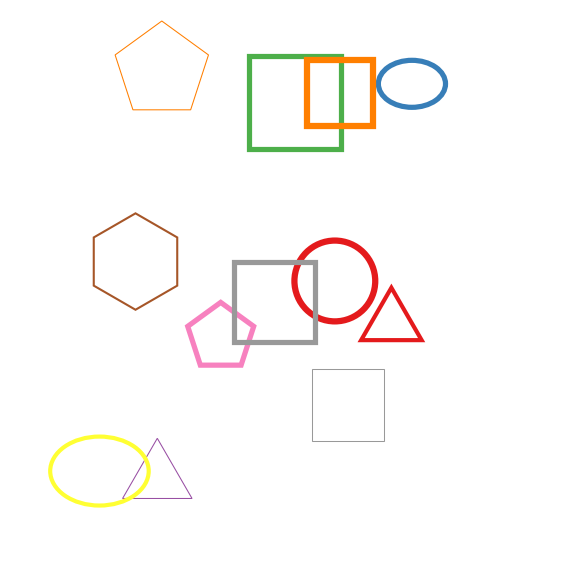[{"shape": "circle", "thickness": 3, "radius": 0.35, "center": [0.58, 0.513]}, {"shape": "triangle", "thickness": 2, "radius": 0.3, "center": [0.678, 0.44]}, {"shape": "oval", "thickness": 2.5, "radius": 0.29, "center": [0.713, 0.854]}, {"shape": "square", "thickness": 2.5, "radius": 0.4, "center": [0.511, 0.822]}, {"shape": "triangle", "thickness": 0.5, "radius": 0.35, "center": [0.272, 0.171]}, {"shape": "square", "thickness": 3, "radius": 0.29, "center": [0.589, 0.838]}, {"shape": "pentagon", "thickness": 0.5, "radius": 0.42, "center": [0.28, 0.878]}, {"shape": "oval", "thickness": 2, "radius": 0.43, "center": [0.172, 0.183]}, {"shape": "hexagon", "thickness": 1, "radius": 0.42, "center": [0.235, 0.546]}, {"shape": "pentagon", "thickness": 2.5, "radius": 0.3, "center": [0.382, 0.415]}, {"shape": "square", "thickness": 2.5, "radius": 0.35, "center": [0.475, 0.476]}, {"shape": "square", "thickness": 0.5, "radius": 0.31, "center": [0.602, 0.298]}]